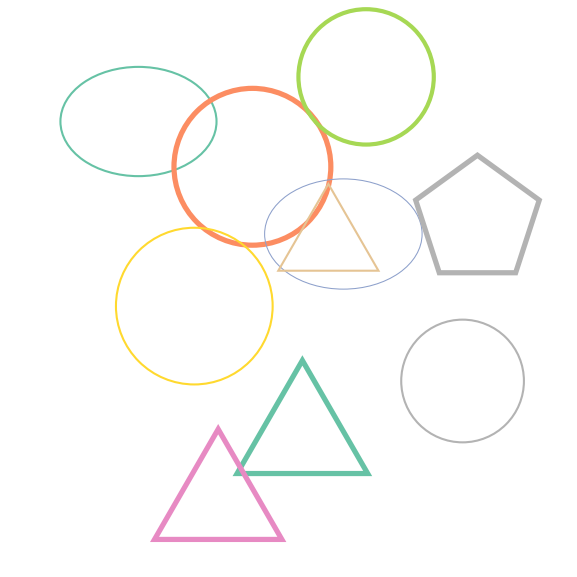[{"shape": "triangle", "thickness": 2.5, "radius": 0.65, "center": [0.524, 0.244]}, {"shape": "oval", "thickness": 1, "radius": 0.68, "center": [0.24, 0.789]}, {"shape": "circle", "thickness": 2.5, "radius": 0.68, "center": [0.437, 0.71]}, {"shape": "oval", "thickness": 0.5, "radius": 0.68, "center": [0.595, 0.594]}, {"shape": "triangle", "thickness": 2.5, "radius": 0.64, "center": [0.378, 0.129]}, {"shape": "circle", "thickness": 2, "radius": 0.59, "center": [0.634, 0.866]}, {"shape": "circle", "thickness": 1, "radius": 0.68, "center": [0.336, 0.469]}, {"shape": "triangle", "thickness": 1, "radius": 0.5, "center": [0.569, 0.58]}, {"shape": "pentagon", "thickness": 2.5, "radius": 0.56, "center": [0.827, 0.618]}, {"shape": "circle", "thickness": 1, "radius": 0.53, "center": [0.801, 0.339]}]